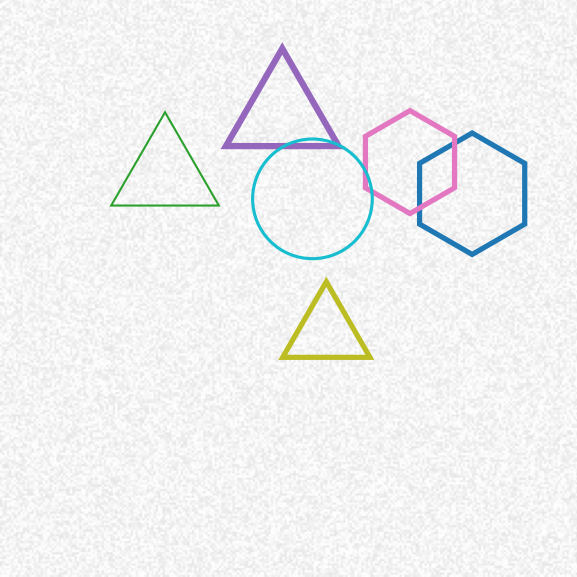[{"shape": "hexagon", "thickness": 2.5, "radius": 0.53, "center": [0.818, 0.664]}, {"shape": "triangle", "thickness": 1, "radius": 0.54, "center": [0.286, 0.697]}, {"shape": "triangle", "thickness": 3, "radius": 0.56, "center": [0.489, 0.802]}, {"shape": "hexagon", "thickness": 2.5, "radius": 0.45, "center": [0.71, 0.718]}, {"shape": "triangle", "thickness": 2.5, "radius": 0.44, "center": [0.565, 0.424]}, {"shape": "circle", "thickness": 1.5, "radius": 0.52, "center": [0.541, 0.655]}]